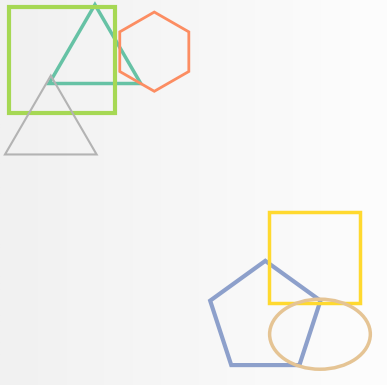[{"shape": "triangle", "thickness": 2.5, "radius": 0.68, "center": [0.245, 0.851]}, {"shape": "hexagon", "thickness": 2, "radius": 0.51, "center": [0.398, 0.866]}, {"shape": "pentagon", "thickness": 3, "radius": 0.75, "center": [0.685, 0.173]}, {"shape": "square", "thickness": 3, "radius": 0.68, "center": [0.159, 0.844]}, {"shape": "square", "thickness": 2.5, "radius": 0.59, "center": [0.813, 0.332]}, {"shape": "oval", "thickness": 2.5, "radius": 0.65, "center": [0.826, 0.132]}, {"shape": "triangle", "thickness": 1.5, "radius": 0.68, "center": [0.131, 0.667]}]